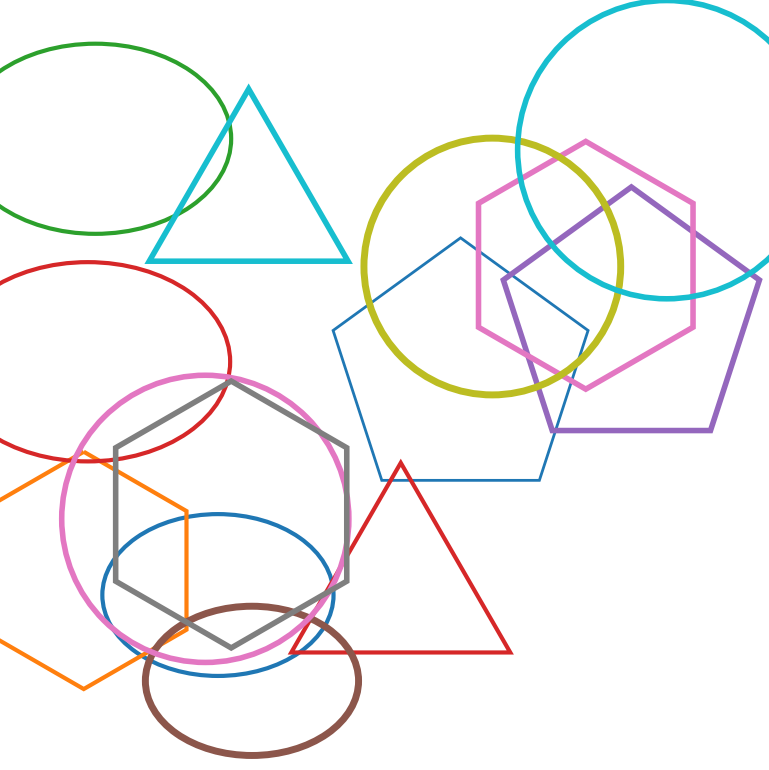[{"shape": "oval", "thickness": 1.5, "radius": 0.75, "center": [0.283, 0.227]}, {"shape": "pentagon", "thickness": 1, "radius": 0.87, "center": [0.598, 0.517]}, {"shape": "hexagon", "thickness": 1.5, "radius": 0.77, "center": [0.109, 0.259]}, {"shape": "oval", "thickness": 1.5, "radius": 0.88, "center": [0.124, 0.82]}, {"shape": "triangle", "thickness": 1.5, "radius": 0.82, "center": [0.52, 0.235]}, {"shape": "oval", "thickness": 1.5, "radius": 0.92, "center": [0.114, 0.53]}, {"shape": "pentagon", "thickness": 2, "radius": 0.87, "center": [0.82, 0.582]}, {"shape": "oval", "thickness": 2.5, "radius": 0.69, "center": [0.327, 0.116]}, {"shape": "circle", "thickness": 2, "radius": 0.93, "center": [0.267, 0.326]}, {"shape": "hexagon", "thickness": 2, "radius": 0.8, "center": [0.761, 0.655]}, {"shape": "hexagon", "thickness": 2, "radius": 0.87, "center": [0.3, 0.332]}, {"shape": "circle", "thickness": 2.5, "radius": 0.83, "center": [0.639, 0.654]}, {"shape": "circle", "thickness": 2, "radius": 0.97, "center": [0.866, 0.806]}, {"shape": "triangle", "thickness": 2, "radius": 0.75, "center": [0.323, 0.735]}]